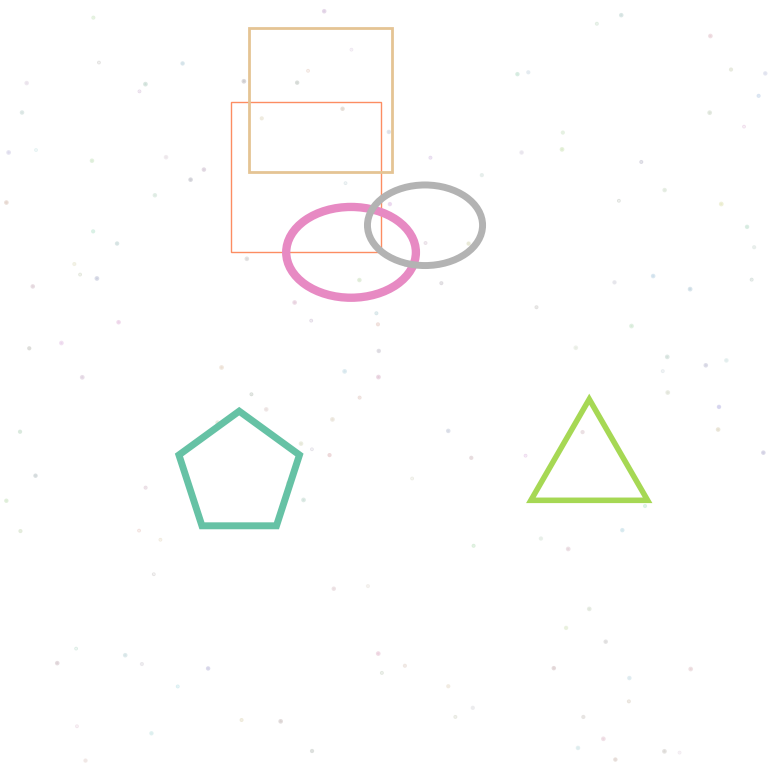[{"shape": "pentagon", "thickness": 2.5, "radius": 0.41, "center": [0.311, 0.384]}, {"shape": "square", "thickness": 0.5, "radius": 0.49, "center": [0.397, 0.77]}, {"shape": "oval", "thickness": 3, "radius": 0.42, "center": [0.456, 0.672]}, {"shape": "triangle", "thickness": 2, "radius": 0.44, "center": [0.765, 0.394]}, {"shape": "square", "thickness": 1, "radius": 0.47, "center": [0.416, 0.87]}, {"shape": "oval", "thickness": 2.5, "radius": 0.37, "center": [0.552, 0.707]}]